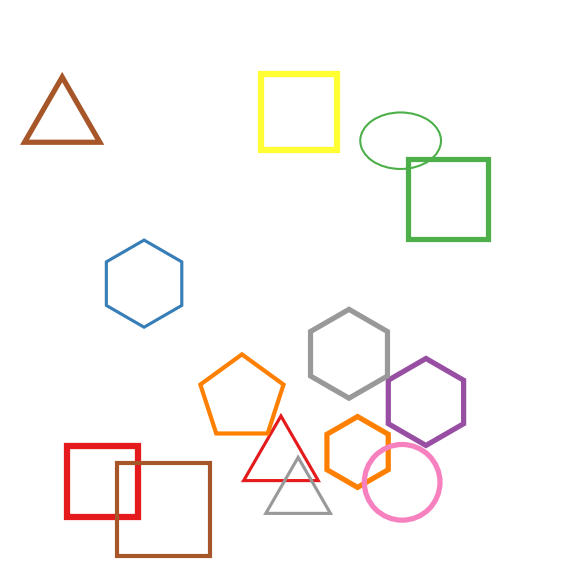[{"shape": "triangle", "thickness": 1.5, "radius": 0.37, "center": [0.486, 0.204]}, {"shape": "square", "thickness": 3, "radius": 0.31, "center": [0.177, 0.165]}, {"shape": "hexagon", "thickness": 1.5, "radius": 0.38, "center": [0.249, 0.508]}, {"shape": "oval", "thickness": 1, "radius": 0.35, "center": [0.694, 0.755]}, {"shape": "square", "thickness": 2.5, "radius": 0.35, "center": [0.776, 0.655]}, {"shape": "hexagon", "thickness": 2.5, "radius": 0.38, "center": [0.738, 0.303]}, {"shape": "pentagon", "thickness": 2, "radius": 0.38, "center": [0.419, 0.31]}, {"shape": "hexagon", "thickness": 2.5, "radius": 0.31, "center": [0.619, 0.216]}, {"shape": "square", "thickness": 3, "radius": 0.33, "center": [0.517, 0.805]}, {"shape": "triangle", "thickness": 2.5, "radius": 0.38, "center": [0.108, 0.79]}, {"shape": "square", "thickness": 2, "radius": 0.4, "center": [0.284, 0.117]}, {"shape": "circle", "thickness": 2.5, "radius": 0.33, "center": [0.696, 0.164]}, {"shape": "hexagon", "thickness": 2.5, "radius": 0.38, "center": [0.604, 0.387]}, {"shape": "triangle", "thickness": 1.5, "radius": 0.32, "center": [0.516, 0.142]}]